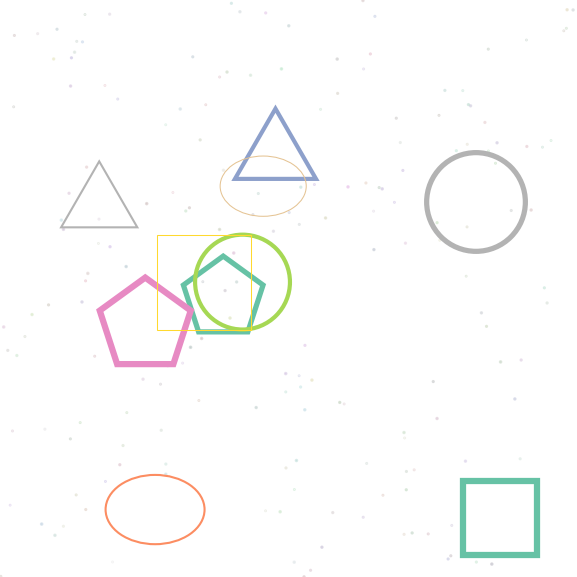[{"shape": "square", "thickness": 3, "radius": 0.32, "center": [0.865, 0.102]}, {"shape": "pentagon", "thickness": 2.5, "radius": 0.36, "center": [0.387, 0.483]}, {"shape": "oval", "thickness": 1, "radius": 0.43, "center": [0.269, 0.117]}, {"shape": "triangle", "thickness": 2, "radius": 0.41, "center": [0.477, 0.73]}, {"shape": "pentagon", "thickness": 3, "radius": 0.41, "center": [0.252, 0.436]}, {"shape": "circle", "thickness": 2, "radius": 0.41, "center": [0.42, 0.511]}, {"shape": "square", "thickness": 0.5, "radius": 0.41, "center": [0.353, 0.51]}, {"shape": "oval", "thickness": 0.5, "radius": 0.37, "center": [0.456, 0.677]}, {"shape": "circle", "thickness": 2.5, "radius": 0.43, "center": [0.824, 0.649]}, {"shape": "triangle", "thickness": 1, "radius": 0.38, "center": [0.172, 0.644]}]